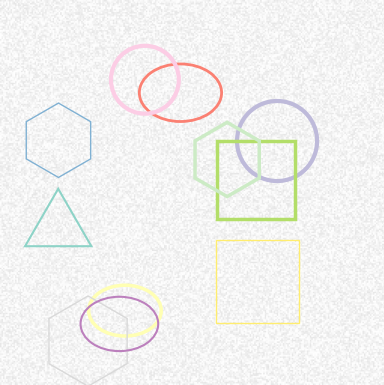[{"shape": "triangle", "thickness": 1.5, "radius": 0.5, "center": [0.151, 0.41]}, {"shape": "oval", "thickness": 2.5, "radius": 0.47, "center": [0.325, 0.193]}, {"shape": "circle", "thickness": 3, "radius": 0.52, "center": [0.72, 0.634]}, {"shape": "oval", "thickness": 2, "radius": 0.53, "center": [0.469, 0.759]}, {"shape": "hexagon", "thickness": 1, "radius": 0.48, "center": [0.152, 0.636]}, {"shape": "square", "thickness": 2.5, "radius": 0.51, "center": [0.666, 0.532]}, {"shape": "circle", "thickness": 3, "radius": 0.44, "center": [0.376, 0.793]}, {"shape": "hexagon", "thickness": 1, "radius": 0.59, "center": [0.229, 0.114]}, {"shape": "oval", "thickness": 1.5, "radius": 0.5, "center": [0.31, 0.159]}, {"shape": "hexagon", "thickness": 2.5, "radius": 0.48, "center": [0.59, 0.586]}, {"shape": "square", "thickness": 1, "radius": 0.54, "center": [0.669, 0.268]}]